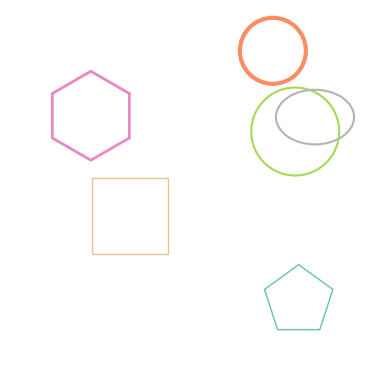[{"shape": "pentagon", "thickness": 1, "radius": 0.47, "center": [0.776, 0.219]}, {"shape": "circle", "thickness": 3, "radius": 0.43, "center": [0.709, 0.868]}, {"shape": "hexagon", "thickness": 2, "radius": 0.58, "center": [0.236, 0.699]}, {"shape": "circle", "thickness": 1.5, "radius": 0.57, "center": [0.767, 0.658]}, {"shape": "square", "thickness": 1, "radius": 0.49, "center": [0.337, 0.44]}, {"shape": "oval", "thickness": 1.5, "radius": 0.51, "center": [0.818, 0.696]}]